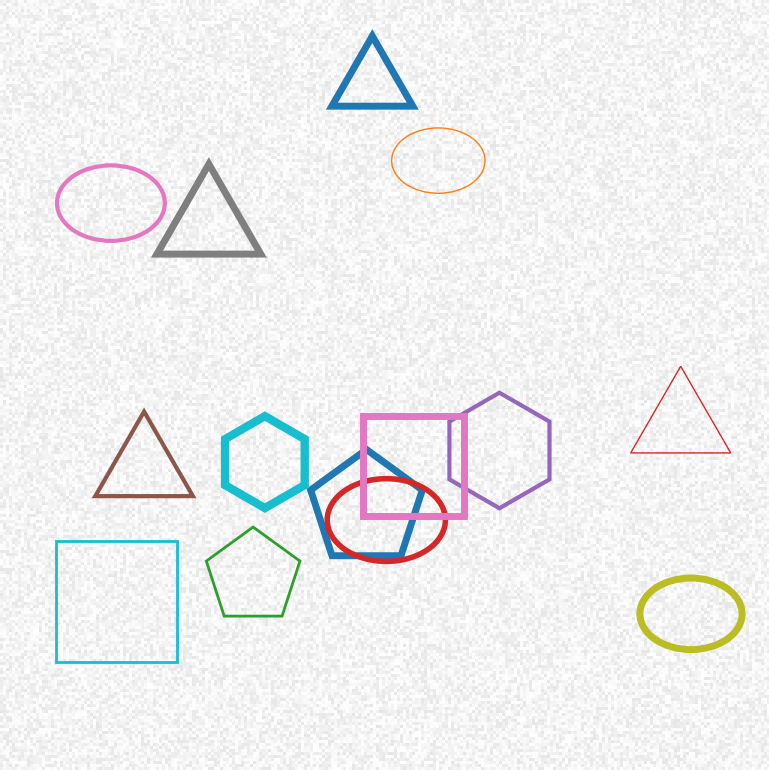[{"shape": "pentagon", "thickness": 2.5, "radius": 0.38, "center": [0.476, 0.34]}, {"shape": "triangle", "thickness": 2.5, "radius": 0.3, "center": [0.484, 0.892]}, {"shape": "oval", "thickness": 0.5, "radius": 0.3, "center": [0.569, 0.791]}, {"shape": "pentagon", "thickness": 1, "radius": 0.32, "center": [0.329, 0.252]}, {"shape": "triangle", "thickness": 0.5, "radius": 0.38, "center": [0.884, 0.449]}, {"shape": "oval", "thickness": 2, "radius": 0.38, "center": [0.502, 0.325]}, {"shape": "hexagon", "thickness": 1.5, "radius": 0.38, "center": [0.649, 0.415]}, {"shape": "triangle", "thickness": 1.5, "radius": 0.37, "center": [0.187, 0.392]}, {"shape": "oval", "thickness": 1.5, "radius": 0.35, "center": [0.144, 0.736]}, {"shape": "square", "thickness": 2.5, "radius": 0.33, "center": [0.537, 0.395]}, {"shape": "triangle", "thickness": 2.5, "radius": 0.39, "center": [0.271, 0.709]}, {"shape": "oval", "thickness": 2.5, "radius": 0.33, "center": [0.897, 0.203]}, {"shape": "hexagon", "thickness": 3, "radius": 0.3, "center": [0.344, 0.4]}, {"shape": "square", "thickness": 1, "radius": 0.39, "center": [0.151, 0.218]}]